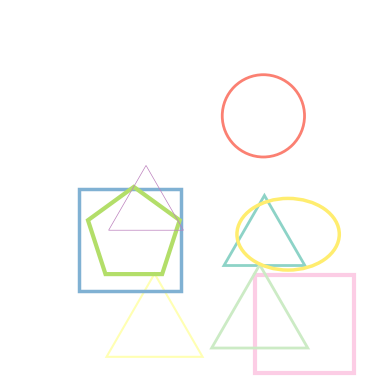[{"shape": "triangle", "thickness": 2, "radius": 0.61, "center": [0.687, 0.371]}, {"shape": "triangle", "thickness": 1.5, "radius": 0.72, "center": [0.401, 0.145]}, {"shape": "circle", "thickness": 2, "radius": 0.53, "center": [0.684, 0.699]}, {"shape": "square", "thickness": 2.5, "radius": 0.66, "center": [0.337, 0.378]}, {"shape": "pentagon", "thickness": 3, "radius": 0.63, "center": [0.348, 0.389]}, {"shape": "square", "thickness": 3, "radius": 0.64, "center": [0.791, 0.158]}, {"shape": "triangle", "thickness": 0.5, "radius": 0.56, "center": [0.379, 0.458]}, {"shape": "triangle", "thickness": 2, "radius": 0.72, "center": [0.675, 0.168]}, {"shape": "oval", "thickness": 2.5, "radius": 0.66, "center": [0.748, 0.392]}]